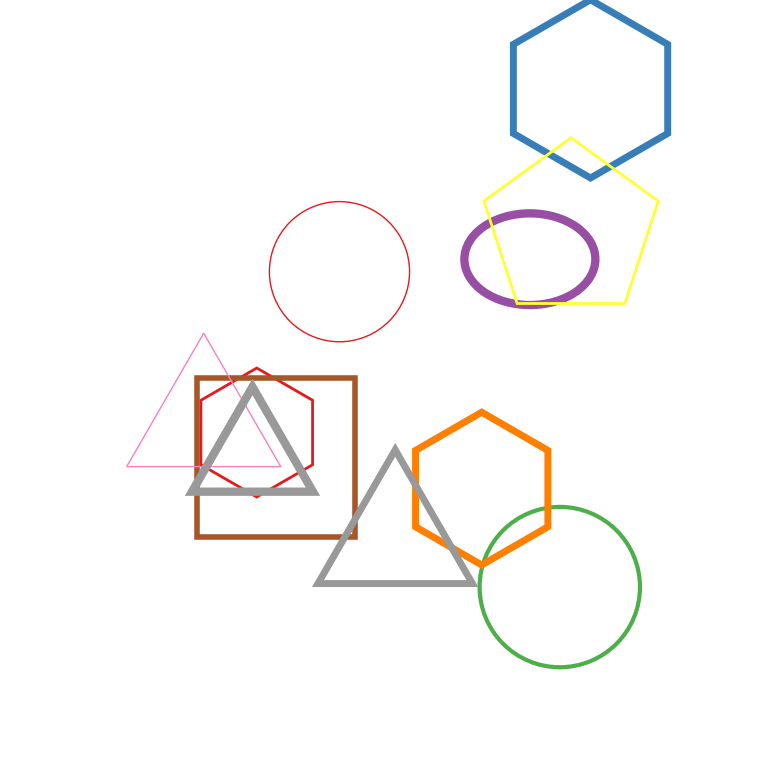[{"shape": "hexagon", "thickness": 1, "radius": 0.42, "center": [0.333, 0.438]}, {"shape": "circle", "thickness": 0.5, "radius": 0.46, "center": [0.441, 0.647]}, {"shape": "hexagon", "thickness": 2.5, "radius": 0.58, "center": [0.767, 0.885]}, {"shape": "circle", "thickness": 1.5, "radius": 0.52, "center": [0.727, 0.238]}, {"shape": "oval", "thickness": 3, "radius": 0.43, "center": [0.688, 0.663]}, {"shape": "hexagon", "thickness": 2.5, "radius": 0.5, "center": [0.626, 0.365]}, {"shape": "pentagon", "thickness": 1, "radius": 0.59, "center": [0.742, 0.702]}, {"shape": "square", "thickness": 2, "radius": 0.51, "center": [0.359, 0.406]}, {"shape": "triangle", "thickness": 0.5, "radius": 0.58, "center": [0.265, 0.452]}, {"shape": "triangle", "thickness": 3, "radius": 0.45, "center": [0.328, 0.407]}, {"shape": "triangle", "thickness": 2.5, "radius": 0.58, "center": [0.513, 0.3]}]